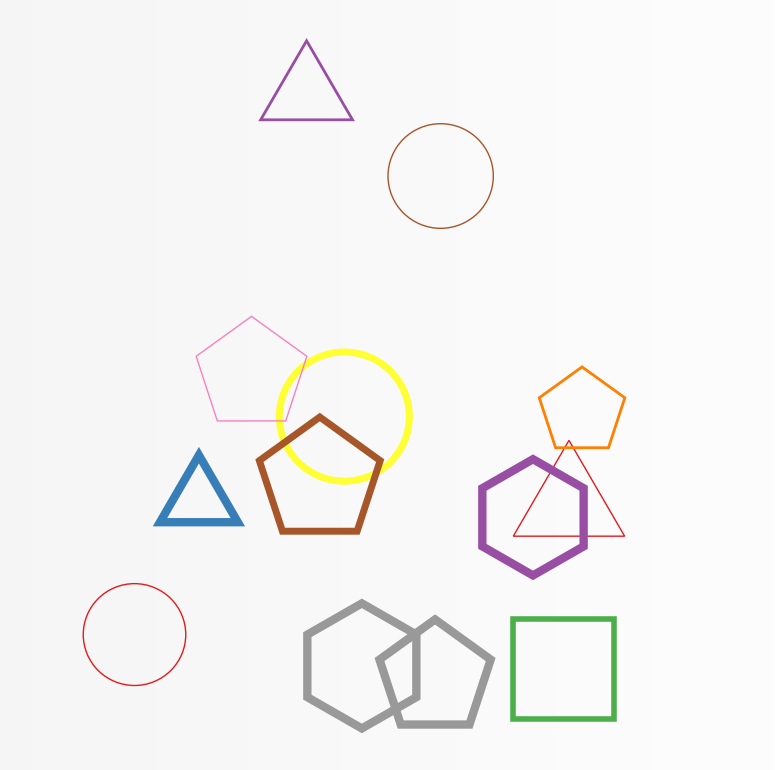[{"shape": "triangle", "thickness": 0.5, "radius": 0.41, "center": [0.734, 0.345]}, {"shape": "circle", "thickness": 0.5, "radius": 0.33, "center": [0.174, 0.176]}, {"shape": "triangle", "thickness": 3, "radius": 0.29, "center": [0.257, 0.351]}, {"shape": "square", "thickness": 2, "radius": 0.33, "center": [0.727, 0.131]}, {"shape": "triangle", "thickness": 1, "radius": 0.34, "center": [0.396, 0.879]}, {"shape": "hexagon", "thickness": 3, "radius": 0.38, "center": [0.688, 0.328]}, {"shape": "pentagon", "thickness": 1, "radius": 0.29, "center": [0.751, 0.465]}, {"shape": "circle", "thickness": 2.5, "radius": 0.42, "center": [0.444, 0.459]}, {"shape": "circle", "thickness": 0.5, "radius": 0.34, "center": [0.569, 0.771]}, {"shape": "pentagon", "thickness": 2.5, "radius": 0.41, "center": [0.413, 0.376]}, {"shape": "pentagon", "thickness": 0.5, "radius": 0.38, "center": [0.325, 0.514]}, {"shape": "hexagon", "thickness": 3, "radius": 0.41, "center": [0.467, 0.135]}, {"shape": "pentagon", "thickness": 3, "radius": 0.38, "center": [0.561, 0.12]}]